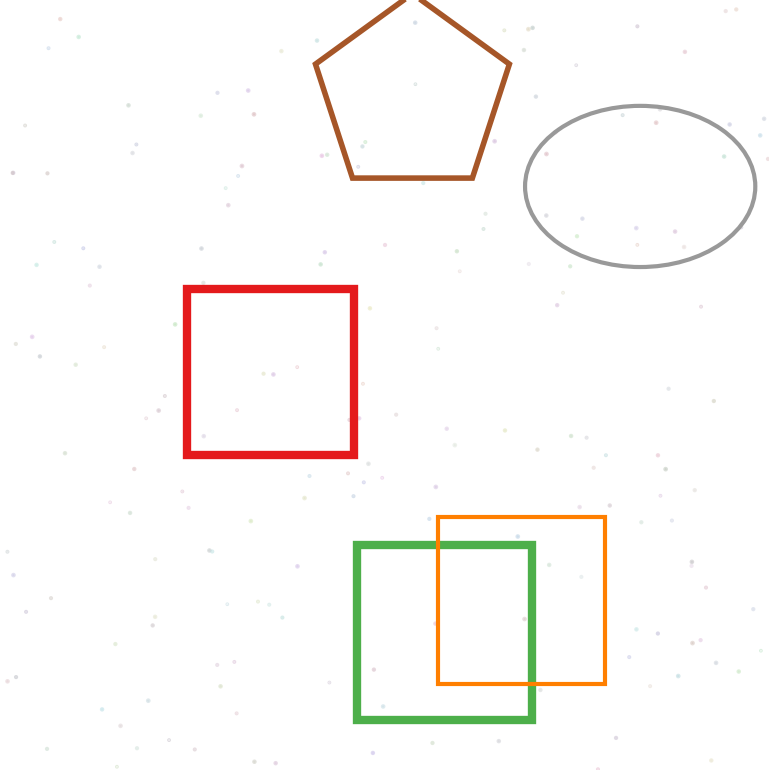[{"shape": "square", "thickness": 3, "radius": 0.54, "center": [0.351, 0.517]}, {"shape": "square", "thickness": 3, "radius": 0.57, "center": [0.577, 0.178]}, {"shape": "square", "thickness": 1.5, "radius": 0.54, "center": [0.677, 0.22]}, {"shape": "pentagon", "thickness": 2, "radius": 0.66, "center": [0.536, 0.876]}, {"shape": "oval", "thickness": 1.5, "radius": 0.75, "center": [0.831, 0.758]}]